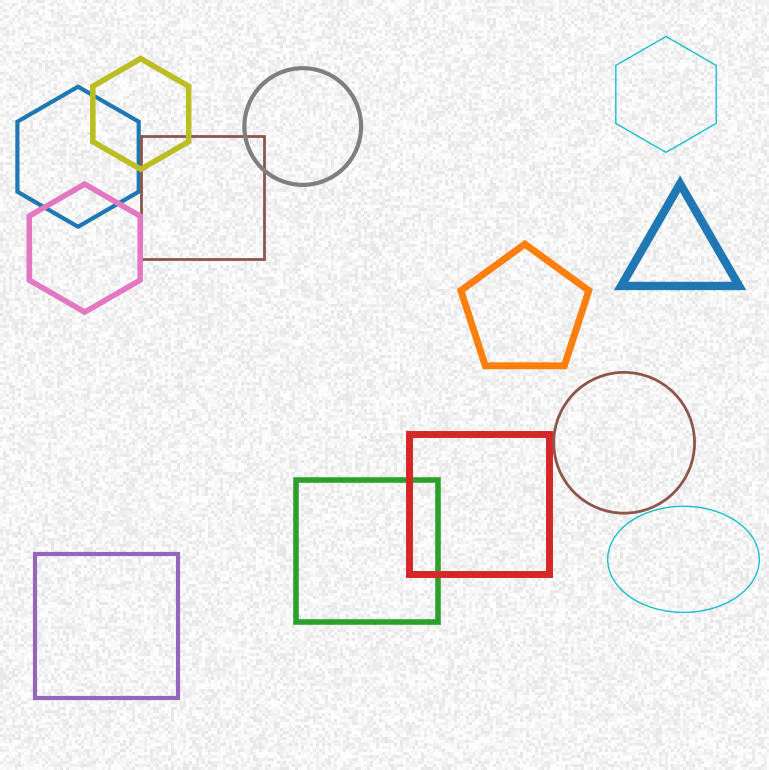[{"shape": "triangle", "thickness": 3, "radius": 0.44, "center": [0.883, 0.673]}, {"shape": "hexagon", "thickness": 1.5, "radius": 0.45, "center": [0.101, 0.796]}, {"shape": "pentagon", "thickness": 2.5, "radius": 0.44, "center": [0.682, 0.596]}, {"shape": "square", "thickness": 2, "radius": 0.46, "center": [0.476, 0.284]}, {"shape": "square", "thickness": 2.5, "radius": 0.45, "center": [0.622, 0.346]}, {"shape": "square", "thickness": 1.5, "radius": 0.47, "center": [0.138, 0.187]}, {"shape": "square", "thickness": 1, "radius": 0.4, "center": [0.263, 0.744]}, {"shape": "circle", "thickness": 1, "radius": 0.46, "center": [0.811, 0.425]}, {"shape": "hexagon", "thickness": 2, "radius": 0.42, "center": [0.11, 0.678]}, {"shape": "circle", "thickness": 1.5, "radius": 0.38, "center": [0.393, 0.836]}, {"shape": "hexagon", "thickness": 2, "radius": 0.36, "center": [0.183, 0.852]}, {"shape": "hexagon", "thickness": 0.5, "radius": 0.38, "center": [0.865, 0.877]}, {"shape": "oval", "thickness": 0.5, "radius": 0.49, "center": [0.888, 0.274]}]